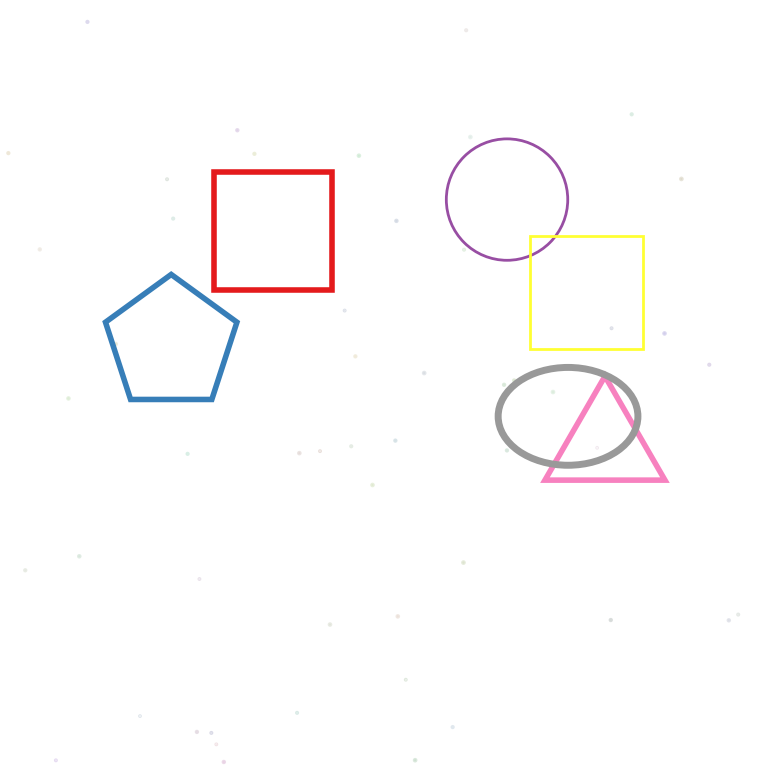[{"shape": "square", "thickness": 2, "radius": 0.38, "center": [0.354, 0.7]}, {"shape": "pentagon", "thickness": 2, "radius": 0.45, "center": [0.222, 0.554]}, {"shape": "circle", "thickness": 1, "radius": 0.39, "center": [0.658, 0.741]}, {"shape": "square", "thickness": 1, "radius": 0.37, "center": [0.762, 0.62]}, {"shape": "triangle", "thickness": 2, "radius": 0.45, "center": [0.786, 0.421]}, {"shape": "oval", "thickness": 2.5, "radius": 0.45, "center": [0.738, 0.459]}]